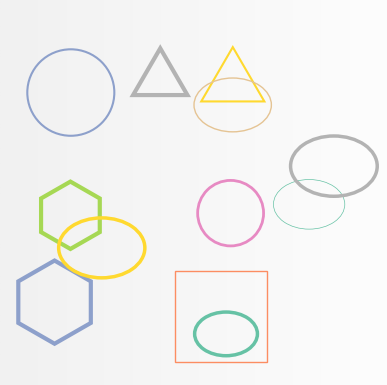[{"shape": "oval", "thickness": 0.5, "radius": 0.46, "center": [0.798, 0.469]}, {"shape": "oval", "thickness": 2.5, "radius": 0.41, "center": [0.583, 0.133]}, {"shape": "square", "thickness": 1, "radius": 0.59, "center": [0.57, 0.178]}, {"shape": "hexagon", "thickness": 3, "radius": 0.54, "center": [0.141, 0.215]}, {"shape": "circle", "thickness": 1.5, "radius": 0.56, "center": [0.183, 0.76]}, {"shape": "circle", "thickness": 2, "radius": 0.43, "center": [0.595, 0.446]}, {"shape": "hexagon", "thickness": 3, "radius": 0.44, "center": [0.182, 0.441]}, {"shape": "triangle", "thickness": 1.5, "radius": 0.47, "center": [0.601, 0.784]}, {"shape": "oval", "thickness": 2.5, "radius": 0.56, "center": [0.263, 0.356]}, {"shape": "oval", "thickness": 1, "radius": 0.5, "center": [0.6, 0.727]}, {"shape": "triangle", "thickness": 3, "radius": 0.4, "center": [0.414, 0.794]}, {"shape": "oval", "thickness": 2.5, "radius": 0.56, "center": [0.862, 0.569]}]